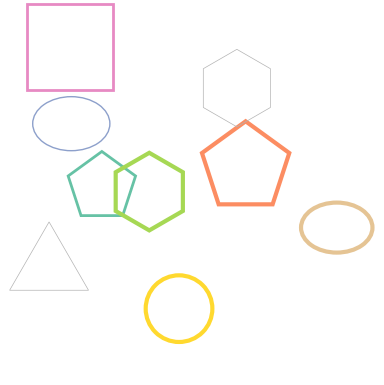[{"shape": "pentagon", "thickness": 2, "radius": 0.46, "center": [0.265, 0.514]}, {"shape": "pentagon", "thickness": 3, "radius": 0.6, "center": [0.638, 0.566]}, {"shape": "oval", "thickness": 1, "radius": 0.5, "center": [0.185, 0.679]}, {"shape": "square", "thickness": 2, "radius": 0.56, "center": [0.183, 0.878]}, {"shape": "hexagon", "thickness": 3, "radius": 0.5, "center": [0.388, 0.502]}, {"shape": "circle", "thickness": 3, "radius": 0.43, "center": [0.465, 0.198]}, {"shape": "oval", "thickness": 3, "radius": 0.46, "center": [0.875, 0.409]}, {"shape": "triangle", "thickness": 0.5, "radius": 0.59, "center": [0.127, 0.305]}, {"shape": "hexagon", "thickness": 0.5, "radius": 0.5, "center": [0.615, 0.771]}]